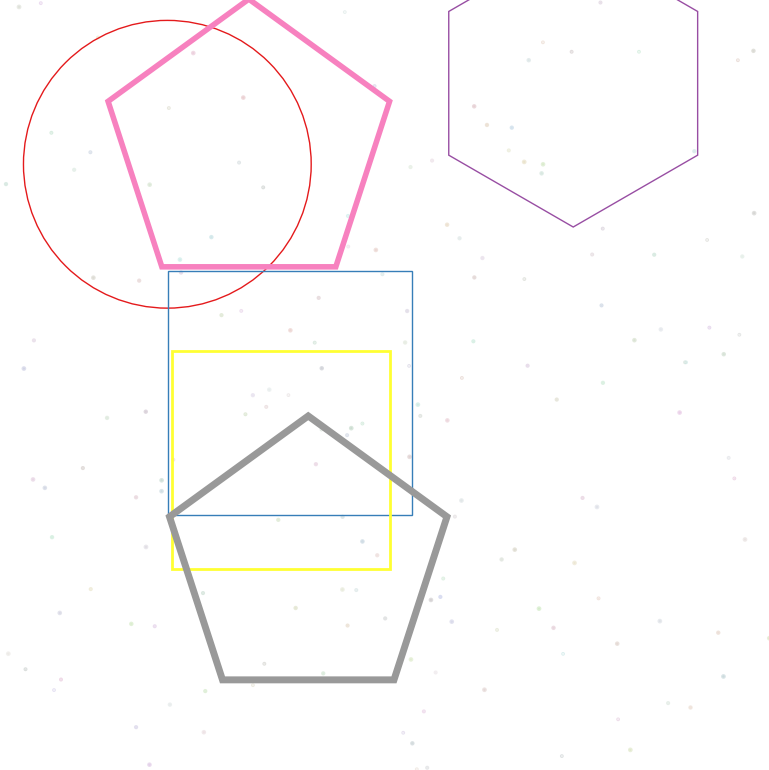[{"shape": "circle", "thickness": 0.5, "radius": 0.93, "center": [0.217, 0.787]}, {"shape": "square", "thickness": 0.5, "radius": 0.79, "center": [0.376, 0.49]}, {"shape": "hexagon", "thickness": 0.5, "radius": 0.93, "center": [0.744, 0.892]}, {"shape": "square", "thickness": 1, "radius": 0.71, "center": [0.365, 0.403]}, {"shape": "pentagon", "thickness": 2, "radius": 0.96, "center": [0.323, 0.809]}, {"shape": "pentagon", "thickness": 2.5, "radius": 0.95, "center": [0.4, 0.27]}]